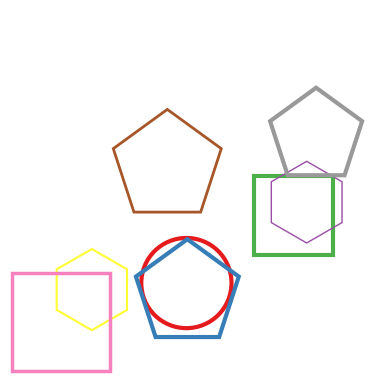[{"shape": "circle", "thickness": 3, "radius": 0.59, "center": [0.484, 0.265]}, {"shape": "pentagon", "thickness": 3, "radius": 0.7, "center": [0.487, 0.238]}, {"shape": "square", "thickness": 3, "radius": 0.52, "center": [0.762, 0.44]}, {"shape": "hexagon", "thickness": 1, "radius": 0.53, "center": [0.797, 0.475]}, {"shape": "hexagon", "thickness": 1.5, "radius": 0.53, "center": [0.239, 0.248]}, {"shape": "pentagon", "thickness": 2, "radius": 0.74, "center": [0.435, 0.568]}, {"shape": "square", "thickness": 2.5, "radius": 0.64, "center": [0.158, 0.163]}, {"shape": "pentagon", "thickness": 3, "radius": 0.63, "center": [0.821, 0.646]}]